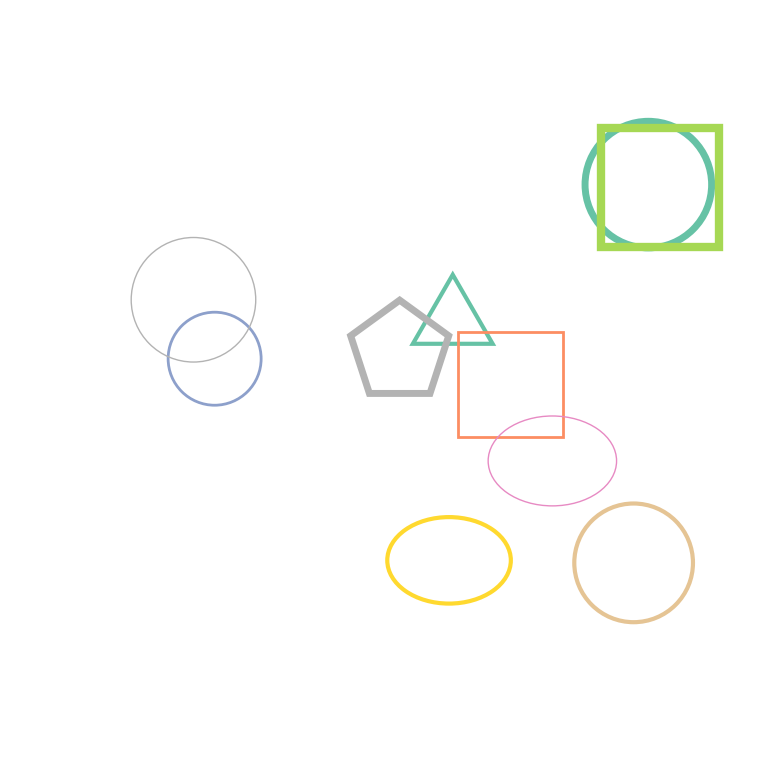[{"shape": "triangle", "thickness": 1.5, "radius": 0.3, "center": [0.588, 0.583]}, {"shape": "circle", "thickness": 2.5, "radius": 0.41, "center": [0.842, 0.76]}, {"shape": "square", "thickness": 1, "radius": 0.34, "center": [0.664, 0.5]}, {"shape": "circle", "thickness": 1, "radius": 0.3, "center": [0.279, 0.534]}, {"shape": "oval", "thickness": 0.5, "radius": 0.42, "center": [0.717, 0.401]}, {"shape": "square", "thickness": 3, "radius": 0.38, "center": [0.857, 0.756]}, {"shape": "oval", "thickness": 1.5, "radius": 0.4, "center": [0.583, 0.272]}, {"shape": "circle", "thickness": 1.5, "radius": 0.39, "center": [0.823, 0.269]}, {"shape": "circle", "thickness": 0.5, "radius": 0.4, "center": [0.251, 0.611]}, {"shape": "pentagon", "thickness": 2.5, "radius": 0.33, "center": [0.519, 0.543]}]